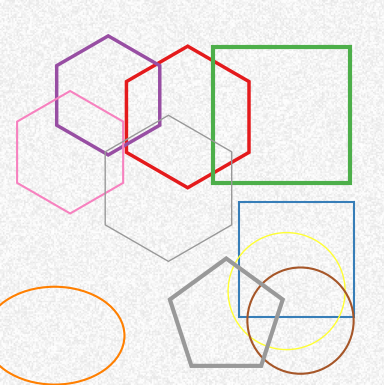[{"shape": "hexagon", "thickness": 2.5, "radius": 0.92, "center": [0.488, 0.696]}, {"shape": "square", "thickness": 1.5, "radius": 0.74, "center": [0.771, 0.325]}, {"shape": "square", "thickness": 3, "radius": 0.89, "center": [0.731, 0.701]}, {"shape": "hexagon", "thickness": 2.5, "radius": 0.77, "center": [0.281, 0.752]}, {"shape": "oval", "thickness": 1.5, "radius": 0.91, "center": [0.142, 0.128]}, {"shape": "circle", "thickness": 1, "radius": 0.76, "center": [0.744, 0.244]}, {"shape": "circle", "thickness": 1.5, "radius": 0.69, "center": [0.781, 0.167]}, {"shape": "hexagon", "thickness": 1.5, "radius": 0.8, "center": [0.182, 0.605]}, {"shape": "hexagon", "thickness": 1, "radius": 0.95, "center": [0.438, 0.511]}, {"shape": "pentagon", "thickness": 3, "radius": 0.77, "center": [0.588, 0.174]}]